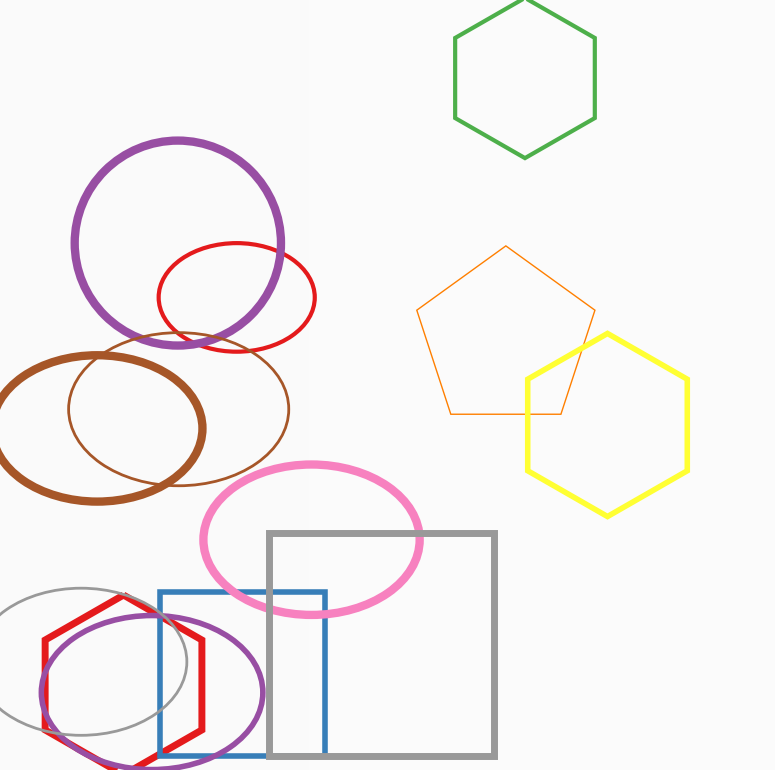[{"shape": "hexagon", "thickness": 2.5, "radius": 0.58, "center": [0.159, 0.11]}, {"shape": "oval", "thickness": 1.5, "radius": 0.5, "center": [0.305, 0.614]}, {"shape": "square", "thickness": 2, "radius": 0.53, "center": [0.313, 0.125]}, {"shape": "hexagon", "thickness": 1.5, "radius": 0.52, "center": [0.677, 0.899]}, {"shape": "circle", "thickness": 3, "radius": 0.67, "center": [0.229, 0.684]}, {"shape": "oval", "thickness": 2, "radius": 0.71, "center": [0.196, 0.101]}, {"shape": "pentagon", "thickness": 0.5, "radius": 0.6, "center": [0.653, 0.56]}, {"shape": "hexagon", "thickness": 2, "radius": 0.59, "center": [0.784, 0.448]}, {"shape": "oval", "thickness": 3, "radius": 0.68, "center": [0.125, 0.444]}, {"shape": "oval", "thickness": 1, "radius": 0.71, "center": [0.231, 0.469]}, {"shape": "oval", "thickness": 3, "radius": 0.7, "center": [0.402, 0.299]}, {"shape": "square", "thickness": 2.5, "radius": 0.72, "center": [0.492, 0.163]}, {"shape": "oval", "thickness": 1, "radius": 0.68, "center": [0.105, 0.141]}]